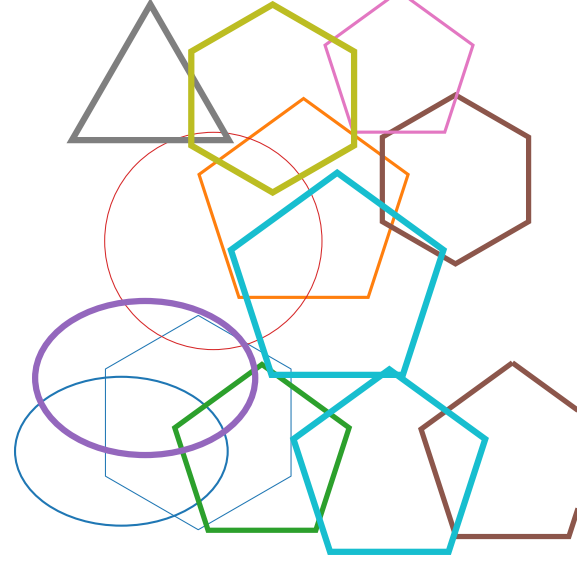[{"shape": "oval", "thickness": 1, "radius": 0.92, "center": [0.21, 0.218]}, {"shape": "hexagon", "thickness": 0.5, "radius": 0.93, "center": [0.343, 0.267]}, {"shape": "pentagon", "thickness": 1.5, "radius": 0.95, "center": [0.526, 0.638]}, {"shape": "pentagon", "thickness": 2.5, "radius": 0.79, "center": [0.454, 0.209]}, {"shape": "circle", "thickness": 0.5, "radius": 0.94, "center": [0.369, 0.582]}, {"shape": "oval", "thickness": 3, "radius": 0.95, "center": [0.251, 0.345]}, {"shape": "pentagon", "thickness": 2.5, "radius": 0.83, "center": [0.887, 0.205]}, {"shape": "hexagon", "thickness": 2.5, "radius": 0.73, "center": [0.789, 0.688]}, {"shape": "pentagon", "thickness": 1.5, "radius": 0.67, "center": [0.691, 0.879]}, {"shape": "triangle", "thickness": 3, "radius": 0.78, "center": [0.26, 0.835]}, {"shape": "hexagon", "thickness": 3, "radius": 0.81, "center": [0.472, 0.829]}, {"shape": "pentagon", "thickness": 3, "radius": 0.97, "center": [0.584, 0.507]}, {"shape": "pentagon", "thickness": 3, "radius": 0.87, "center": [0.674, 0.185]}]